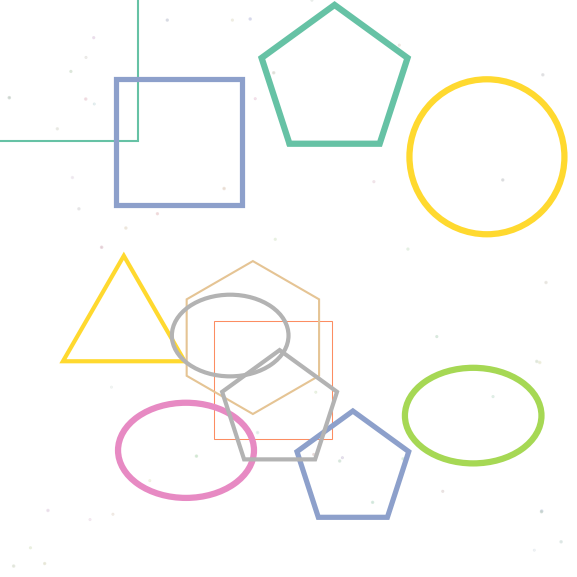[{"shape": "pentagon", "thickness": 3, "radius": 0.66, "center": [0.579, 0.858]}, {"shape": "square", "thickness": 1, "radius": 0.67, "center": [0.104, 0.889]}, {"shape": "square", "thickness": 0.5, "radius": 0.51, "center": [0.472, 0.342]}, {"shape": "square", "thickness": 2.5, "radius": 0.55, "center": [0.31, 0.754]}, {"shape": "pentagon", "thickness": 2.5, "radius": 0.51, "center": [0.611, 0.186]}, {"shape": "oval", "thickness": 3, "radius": 0.59, "center": [0.322, 0.219]}, {"shape": "oval", "thickness": 3, "radius": 0.59, "center": [0.819, 0.279]}, {"shape": "triangle", "thickness": 2, "radius": 0.61, "center": [0.214, 0.434]}, {"shape": "circle", "thickness": 3, "radius": 0.67, "center": [0.843, 0.728]}, {"shape": "hexagon", "thickness": 1, "radius": 0.66, "center": [0.438, 0.415]}, {"shape": "pentagon", "thickness": 2, "radius": 0.52, "center": [0.484, 0.288]}, {"shape": "oval", "thickness": 2, "radius": 0.5, "center": [0.399, 0.418]}]